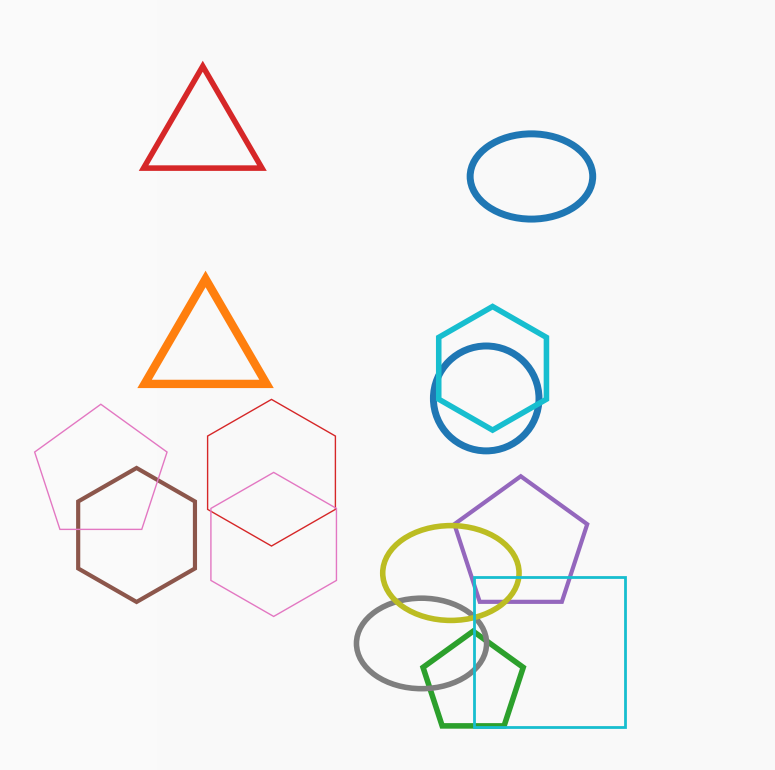[{"shape": "circle", "thickness": 2.5, "radius": 0.34, "center": [0.627, 0.483]}, {"shape": "oval", "thickness": 2.5, "radius": 0.4, "center": [0.686, 0.771]}, {"shape": "triangle", "thickness": 3, "radius": 0.45, "center": [0.265, 0.547]}, {"shape": "pentagon", "thickness": 2, "radius": 0.34, "center": [0.61, 0.112]}, {"shape": "triangle", "thickness": 2, "radius": 0.44, "center": [0.262, 0.826]}, {"shape": "hexagon", "thickness": 0.5, "radius": 0.48, "center": [0.35, 0.386]}, {"shape": "pentagon", "thickness": 1.5, "radius": 0.45, "center": [0.672, 0.291]}, {"shape": "hexagon", "thickness": 1.5, "radius": 0.43, "center": [0.176, 0.305]}, {"shape": "hexagon", "thickness": 0.5, "radius": 0.47, "center": [0.353, 0.293]}, {"shape": "pentagon", "thickness": 0.5, "radius": 0.45, "center": [0.13, 0.385]}, {"shape": "oval", "thickness": 2, "radius": 0.42, "center": [0.544, 0.164]}, {"shape": "oval", "thickness": 2, "radius": 0.44, "center": [0.582, 0.256]}, {"shape": "hexagon", "thickness": 2, "radius": 0.4, "center": [0.636, 0.522]}, {"shape": "square", "thickness": 1, "radius": 0.49, "center": [0.709, 0.153]}]